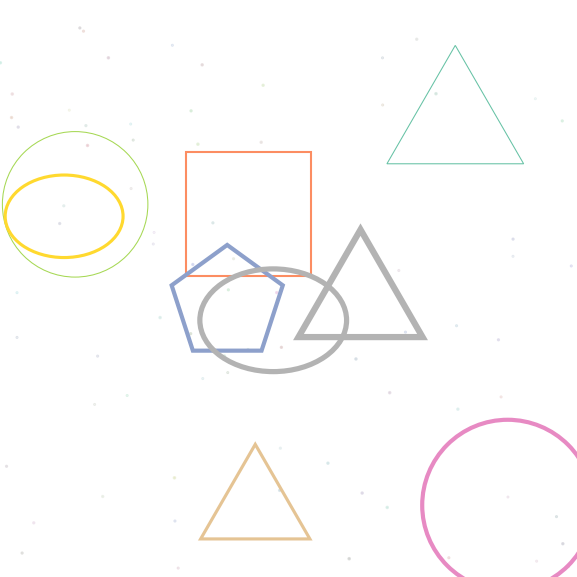[{"shape": "triangle", "thickness": 0.5, "radius": 0.68, "center": [0.788, 0.784]}, {"shape": "square", "thickness": 1, "radius": 0.54, "center": [0.431, 0.628]}, {"shape": "pentagon", "thickness": 2, "radius": 0.51, "center": [0.393, 0.474]}, {"shape": "circle", "thickness": 2, "radius": 0.74, "center": [0.879, 0.124]}, {"shape": "circle", "thickness": 0.5, "radius": 0.63, "center": [0.13, 0.645]}, {"shape": "oval", "thickness": 1.5, "radius": 0.51, "center": [0.111, 0.625]}, {"shape": "triangle", "thickness": 1.5, "radius": 0.55, "center": [0.442, 0.121]}, {"shape": "oval", "thickness": 2.5, "radius": 0.64, "center": [0.473, 0.445]}, {"shape": "triangle", "thickness": 3, "radius": 0.62, "center": [0.624, 0.477]}]